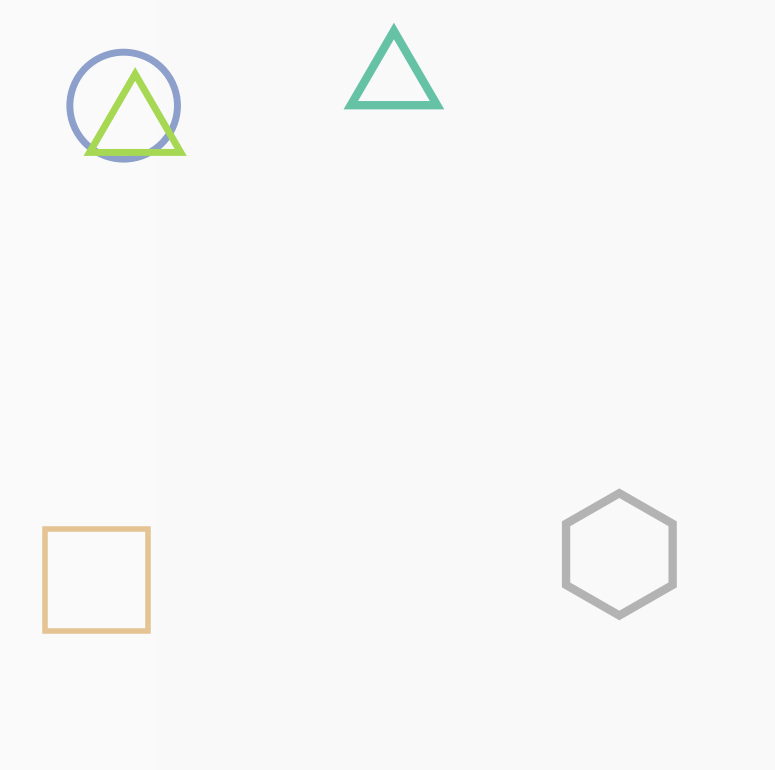[{"shape": "triangle", "thickness": 3, "radius": 0.32, "center": [0.508, 0.896]}, {"shape": "circle", "thickness": 2.5, "radius": 0.35, "center": [0.16, 0.863]}, {"shape": "triangle", "thickness": 2.5, "radius": 0.34, "center": [0.174, 0.836]}, {"shape": "square", "thickness": 2, "radius": 0.33, "center": [0.124, 0.247]}, {"shape": "hexagon", "thickness": 3, "radius": 0.4, "center": [0.799, 0.28]}]